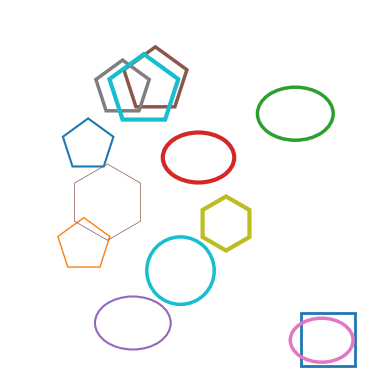[{"shape": "pentagon", "thickness": 1.5, "radius": 0.34, "center": [0.229, 0.623]}, {"shape": "square", "thickness": 2, "radius": 0.35, "center": [0.852, 0.118]}, {"shape": "pentagon", "thickness": 1, "radius": 0.35, "center": [0.218, 0.364]}, {"shape": "oval", "thickness": 2.5, "radius": 0.49, "center": [0.767, 0.705]}, {"shape": "oval", "thickness": 3, "radius": 0.46, "center": [0.516, 0.591]}, {"shape": "oval", "thickness": 1.5, "radius": 0.49, "center": [0.345, 0.161]}, {"shape": "hexagon", "thickness": 0.5, "radius": 0.5, "center": [0.279, 0.475]}, {"shape": "pentagon", "thickness": 2.5, "radius": 0.43, "center": [0.404, 0.792]}, {"shape": "oval", "thickness": 2.5, "radius": 0.41, "center": [0.836, 0.116]}, {"shape": "pentagon", "thickness": 2.5, "radius": 0.36, "center": [0.318, 0.771]}, {"shape": "hexagon", "thickness": 3, "radius": 0.35, "center": [0.587, 0.419]}, {"shape": "pentagon", "thickness": 3, "radius": 0.47, "center": [0.374, 0.765]}, {"shape": "circle", "thickness": 2.5, "radius": 0.44, "center": [0.469, 0.297]}]